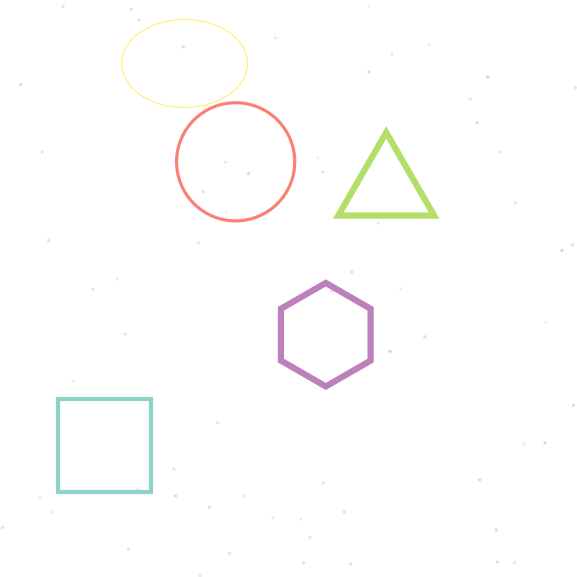[{"shape": "square", "thickness": 2, "radius": 0.4, "center": [0.18, 0.228]}, {"shape": "circle", "thickness": 1.5, "radius": 0.51, "center": [0.408, 0.719]}, {"shape": "triangle", "thickness": 3, "radius": 0.48, "center": [0.669, 0.674]}, {"shape": "hexagon", "thickness": 3, "radius": 0.45, "center": [0.564, 0.42]}, {"shape": "oval", "thickness": 0.5, "radius": 0.54, "center": [0.32, 0.889]}]